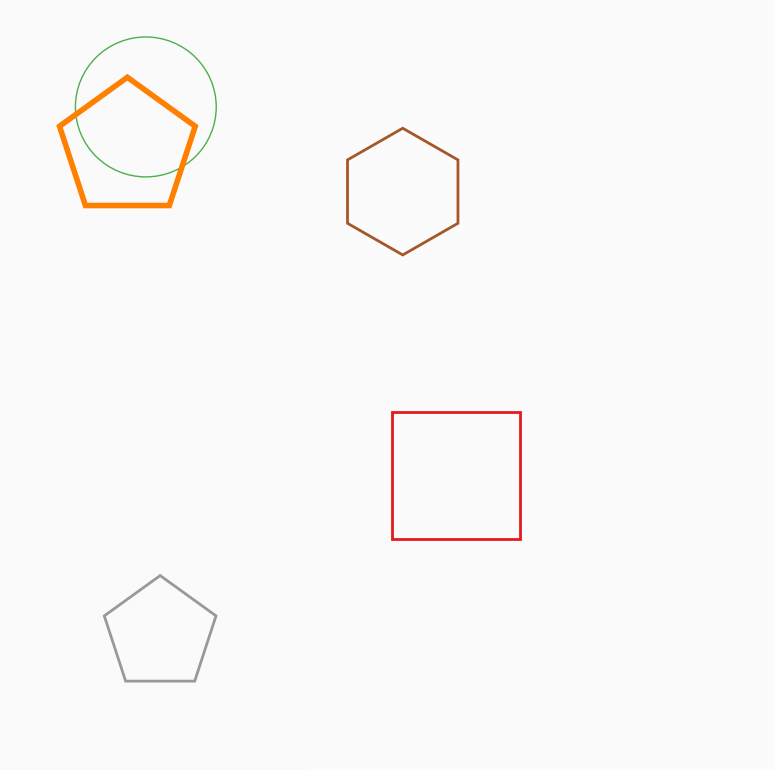[{"shape": "square", "thickness": 1, "radius": 0.41, "center": [0.589, 0.382]}, {"shape": "circle", "thickness": 0.5, "radius": 0.45, "center": [0.188, 0.861]}, {"shape": "pentagon", "thickness": 2, "radius": 0.46, "center": [0.164, 0.808]}, {"shape": "hexagon", "thickness": 1, "radius": 0.41, "center": [0.52, 0.751]}, {"shape": "pentagon", "thickness": 1, "radius": 0.38, "center": [0.207, 0.177]}]